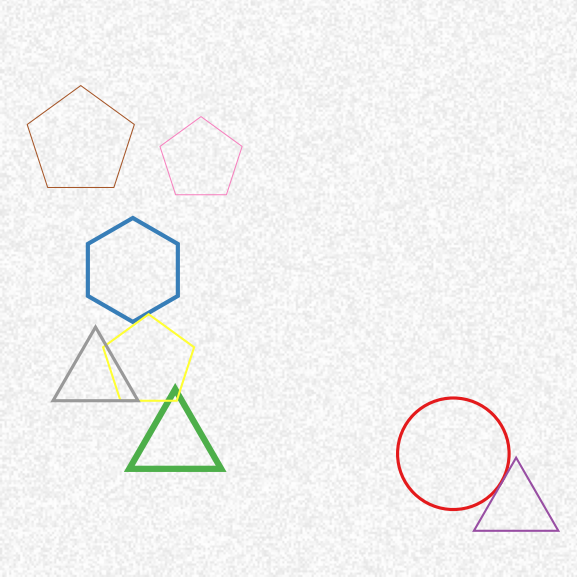[{"shape": "circle", "thickness": 1.5, "radius": 0.48, "center": [0.785, 0.213]}, {"shape": "hexagon", "thickness": 2, "radius": 0.45, "center": [0.23, 0.532]}, {"shape": "triangle", "thickness": 3, "radius": 0.46, "center": [0.303, 0.233]}, {"shape": "triangle", "thickness": 1, "radius": 0.42, "center": [0.894, 0.122]}, {"shape": "pentagon", "thickness": 1, "radius": 0.41, "center": [0.257, 0.372]}, {"shape": "pentagon", "thickness": 0.5, "radius": 0.49, "center": [0.14, 0.753]}, {"shape": "pentagon", "thickness": 0.5, "radius": 0.37, "center": [0.348, 0.722]}, {"shape": "triangle", "thickness": 1.5, "radius": 0.42, "center": [0.165, 0.348]}]